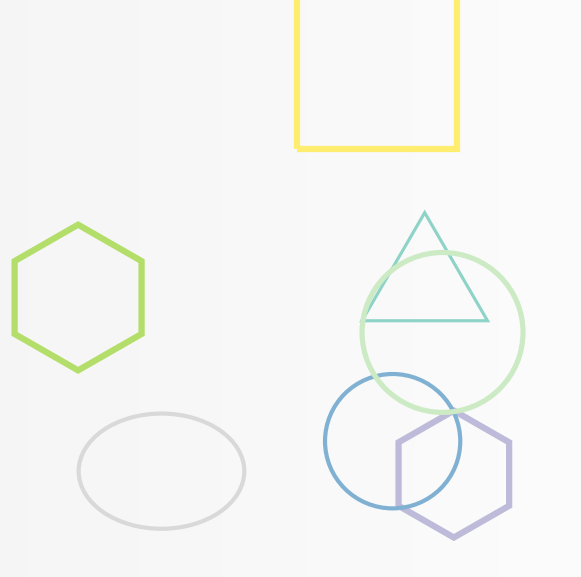[{"shape": "triangle", "thickness": 1.5, "radius": 0.62, "center": [0.731, 0.506]}, {"shape": "hexagon", "thickness": 3, "radius": 0.55, "center": [0.781, 0.178]}, {"shape": "circle", "thickness": 2, "radius": 0.58, "center": [0.676, 0.235]}, {"shape": "hexagon", "thickness": 3, "radius": 0.63, "center": [0.134, 0.484]}, {"shape": "oval", "thickness": 2, "radius": 0.71, "center": [0.278, 0.183]}, {"shape": "circle", "thickness": 2.5, "radius": 0.69, "center": [0.761, 0.423]}, {"shape": "square", "thickness": 3, "radius": 0.69, "center": [0.649, 0.878]}]